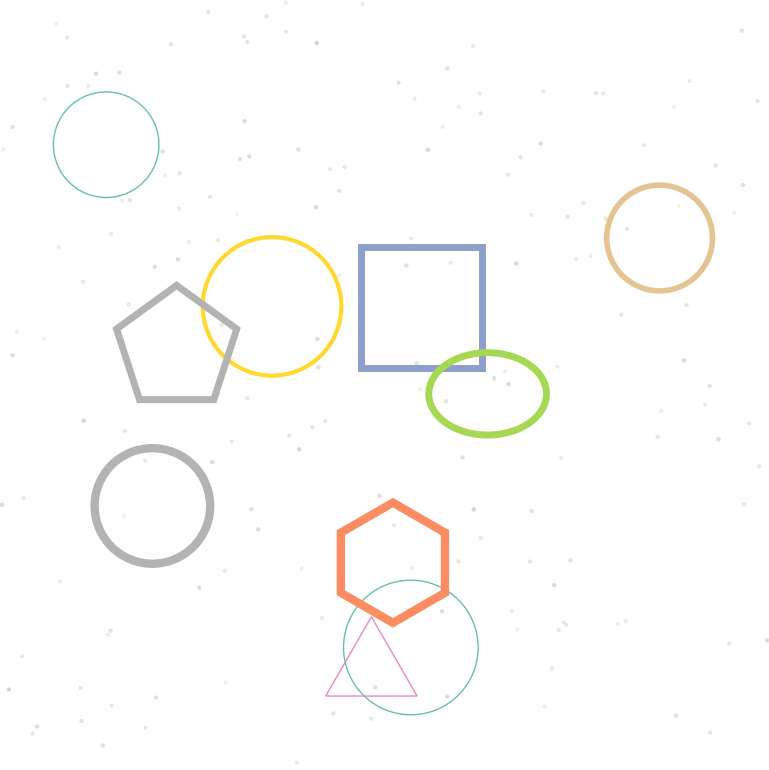[{"shape": "circle", "thickness": 0.5, "radius": 0.34, "center": [0.138, 0.812]}, {"shape": "circle", "thickness": 0.5, "radius": 0.44, "center": [0.534, 0.159]}, {"shape": "hexagon", "thickness": 3, "radius": 0.39, "center": [0.51, 0.269]}, {"shape": "square", "thickness": 2.5, "radius": 0.39, "center": [0.547, 0.6]}, {"shape": "triangle", "thickness": 0.5, "radius": 0.34, "center": [0.482, 0.13]}, {"shape": "oval", "thickness": 2.5, "radius": 0.38, "center": [0.633, 0.489]}, {"shape": "circle", "thickness": 1.5, "radius": 0.45, "center": [0.353, 0.602]}, {"shape": "circle", "thickness": 2, "radius": 0.34, "center": [0.857, 0.691]}, {"shape": "pentagon", "thickness": 2.5, "radius": 0.41, "center": [0.229, 0.547]}, {"shape": "circle", "thickness": 3, "radius": 0.38, "center": [0.198, 0.343]}]